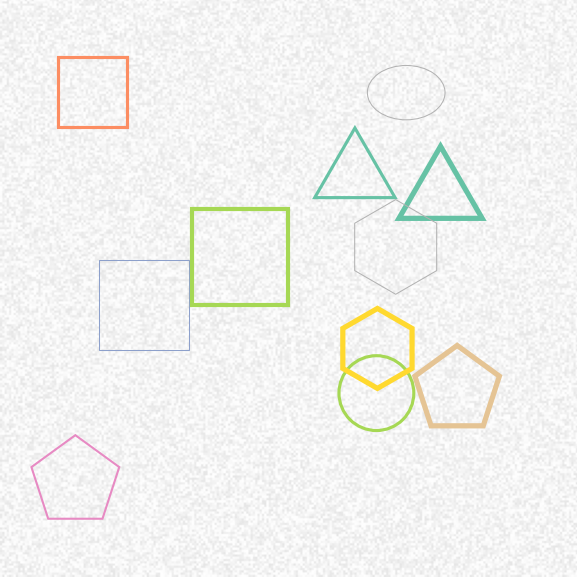[{"shape": "triangle", "thickness": 1.5, "radius": 0.4, "center": [0.615, 0.697]}, {"shape": "triangle", "thickness": 2.5, "radius": 0.42, "center": [0.763, 0.663]}, {"shape": "square", "thickness": 1.5, "radius": 0.3, "center": [0.16, 0.84]}, {"shape": "square", "thickness": 0.5, "radius": 0.39, "center": [0.25, 0.471]}, {"shape": "pentagon", "thickness": 1, "radius": 0.4, "center": [0.13, 0.166]}, {"shape": "circle", "thickness": 1.5, "radius": 0.32, "center": [0.652, 0.318]}, {"shape": "square", "thickness": 2, "radius": 0.42, "center": [0.416, 0.554]}, {"shape": "hexagon", "thickness": 2.5, "radius": 0.35, "center": [0.654, 0.396]}, {"shape": "pentagon", "thickness": 2.5, "radius": 0.38, "center": [0.792, 0.324]}, {"shape": "oval", "thickness": 0.5, "radius": 0.34, "center": [0.703, 0.839]}, {"shape": "hexagon", "thickness": 0.5, "radius": 0.41, "center": [0.685, 0.572]}]